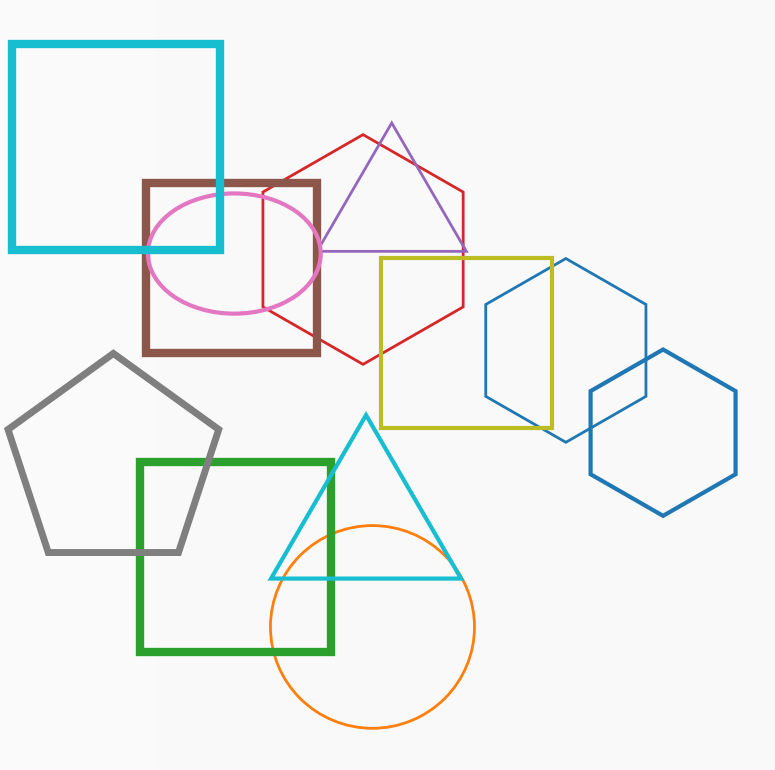[{"shape": "hexagon", "thickness": 1.5, "radius": 0.54, "center": [0.856, 0.438]}, {"shape": "hexagon", "thickness": 1, "radius": 0.6, "center": [0.73, 0.545]}, {"shape": "circle", "thickness": 1, "radius": 0.66, "center": [0.481, 0.186]}, {"shape": "square", "thickness": 3, "radius": 0.62, "center": [0.304, 0.276]}, {"shape": "hexagon", "thickness": 1, "radius": 0.75, "center": [0.468, 0.676]}, {"shape": "triangle", "thickness": 1, "radius": 0.56, "center": [0.505, 0.729]}, {"shape": "square", "thickness": 3, "radius": 0.55, "center": [0.299, 0.652]}, {"shape": "oval", "thickness": 1.5, "radius": 0.56, "center": [0.302, 0.671]}, {"shape": "pentagon", "thickness": 2.5, "radius": 0.71, "center": [0.146, 0.398]}, {"shape": "square", "thickness": 1.5, "radius": 0.55, "center": [0.602, 0.554]}, {"shape": "triangle", "thickness": 1.5, "radius": 0.71, "center": [0.472, 0.319]}, {"shape": "square", "thickness": 3, "radius": 0.67, "center": [0.15, 0.809]}]